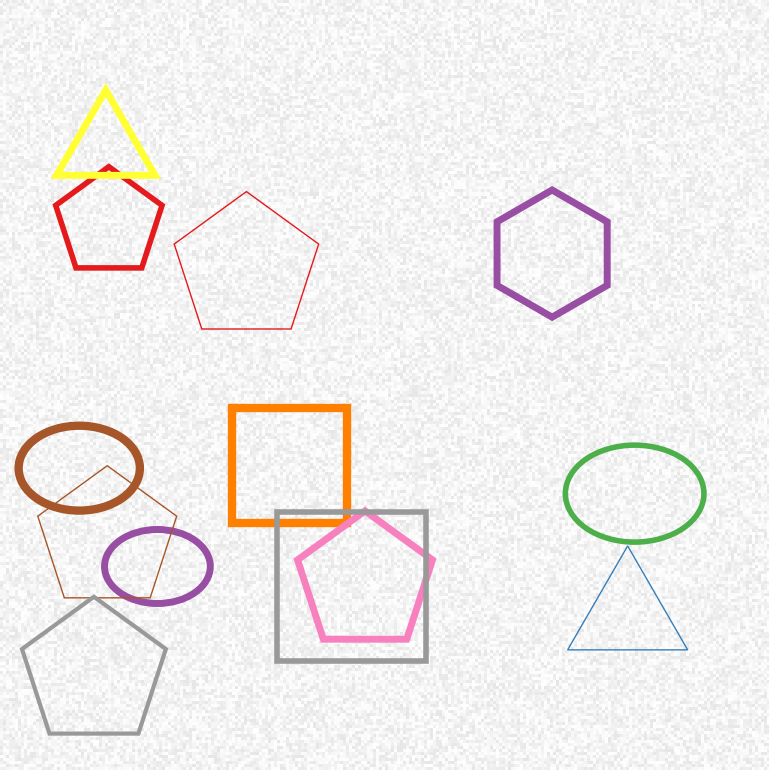[{"shape": "pentagon", "thickness": 0.5, "radius": 0.49, "center": [0.32, 0.653]}, {"shape": "pentagon", "thickness": 2, "radius": 0.36, "center": [0.141, 0.711]}, {"shape": "triangle", "thickness": 0.5, "radius": 0.45, "center": [0.815, 0.201]}, {"shape": "oval", "thickness": 2, "radius": 0.45, "center": [0.824, 0.359]}, {"shape": "hexagon", "thickness": 2.5, "radius": 0.41, "center": [0.717, 0.671]}, {"shape": "oval", "thickness": 2.5, "radius": 0.34, "center": [0.204, 0.264]}, {"shape": "square", "thickness": 3, "radius": 0.37, "center": [0.376, 0.396]}, {"shape": "triangle", "thickness": 2.5, "radius": 0.37, "center": [0.137, 0.809]}, {"shape": "pentagon", "thickness": 0.5, "radius": 0.47, "center": [0.139, 0.3]}, {"shape": "oval", "thickness": 3, "radius": 0.39, "center": [0.103, 0.392]}, {"shape": "pentagon", "thickness": 2.5, "radius": 0.46, "center": [0.474, 0.244]}, {"shape": "square", "thickness": 2, "radius": 0.48, "center": [0.456, 0.238]}, {"shape": "pentagon", "thickness": 1.5, "radius": 0.49, "center": [0.122, 0.127]}]